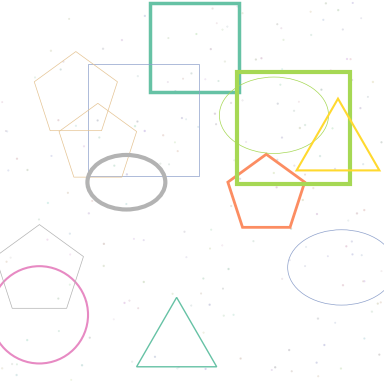[{"shape": "square", "thickness": 2.5, "radius": 0.58, "center": [0.505, 0.877]}, {"shape": "triangle", "thickness": 1, "radius": 0.6, "center": [0.459, 0.107]}, {"shape": "pentagon", "thickness": 2, "radius": 0.52, "center": [0.692, 0.494]}, {"shape": "oval", "thickness": 0.5, "radius": 0.7, "center": [0.887, 0.305]}, {"shape": "square", "thickness": 0.5, "radius": 0.73, "center": [0.373, 0.688]}, {"shape": "circle", "thickness": 1.5, "radius": 0.63, "center": [0.102, 0.182]}, {"shape": "oval", "thickness": 0.5, "radius": 0.71, "center": [0.712, 0.701]}, {"shape": "square", "thickness": 3, "radius": 0.73, "center": [0.762, 0.667]}, {"shape": "triangle", "thickness": 1.5, "radius": 0.62, "center": [0.878, 0.619]}, {"shape": "pentagon", "thickness": 0.5, "radius": 0.53, "center": [0.254, 0.626]}, {"shape": "pentagon", "thickness": 0.5, "radius": 0.57, "center": [0.197, 0.753]}, {"shape": "pentagon", "thickness": 0.5, "radius": 0.6, "center": [0.102, 0.296]}, {"shape": "oval", "thickness": 3, "radius": 0.51, "center": [0.328, 0.527]}]